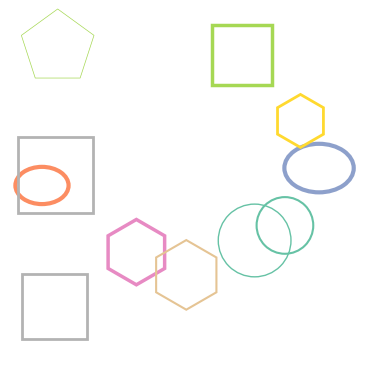[{"shape": "circle", "thickness": 1.5, "radius": 0.37, "center": [0.74, 0.414]}, {"shape": "circle", "thickness": 1, "radius": 0.47, "center": [0.661, 0.375]}, {"shape": "oval", "thickness": 3, "radius": 0.35, "center": [0.109, 0.518]}, {"shape": "oval", "thickness": 3, "radius": 0.45, "center": [0.829, 0.563]}, {"shape": "hexagon", "thickness": 2.5, "radius": 0.42, "center": [0.354, 0.345]}, {"shape": "pentagon", "thickness": 0.5, "radius": 0.5, "center": [0.15, 0.878]}, {"shape": "square", "thickness": 2.5, "radius": 0.39, "center": [0.629, 0.857]}, {"shape": "hexagon", "thickness": 2, "radius": 0.34, "center": [0.78, 0.686]}, {"shape": "hexagon", "thickness": 1.5, "radius": 0.45, "center": [0.484, 0.286]}, {"shape": "square", "thickness": 2, "radius": 0.49, "center": [0.144, 0.545]}, {"shape": "square", "thickness": 2, "radius": 0.42, "center": [0.141, 0.205]}]